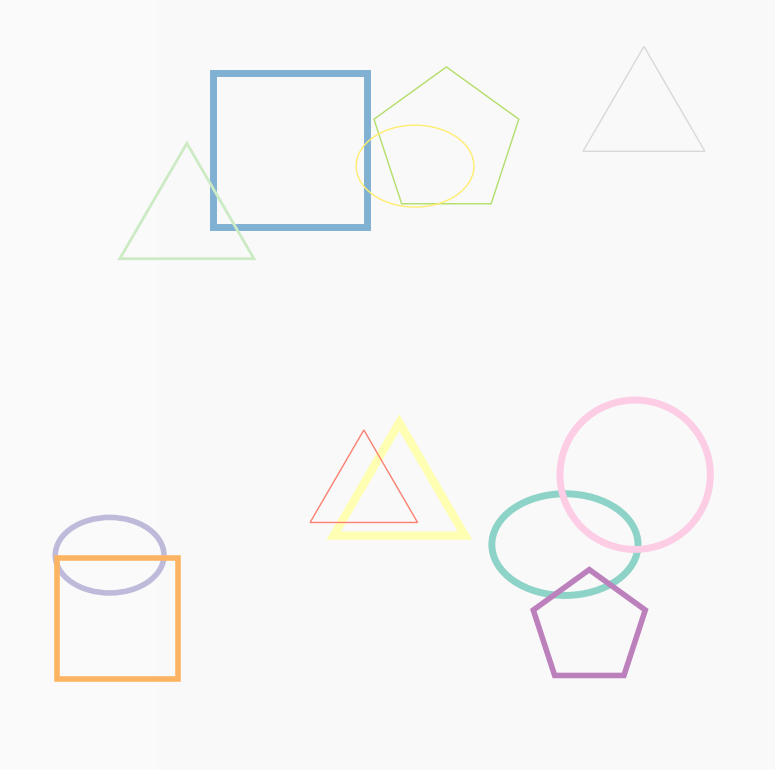[{"shape": "oval", "thickness": 2.5, "radius": 0.47, "center": [0.729, 0.293]}, {"shape": "triangle", "thickness": 3, "radius": 0.49, "center": [0.515, 0.353]}, {"shape": "oval", "thickness": 2, "radius": 0.35, "center": [0.141, 0.279]}, {"shape": "triangle", "thickness": 0.5, "radius": 0.4, "center": [0.469, 0.362]}, {"shape": "square", "thickness": 2.5, "radius": 0.5, "center": [0.374, 0.805]}, {"shape": "square", "thickness": 2, "radius": 0.39, "center": [0.151, 0.197]}, {"shape": "pentagon", "thickness": 0.5, "radius": 0.49, "center": [0.576, 0.815]}, {"shape": "circle", "thickness": 2.5, "radius": 0.49, "center": [0.82, 0.383]}, {"shape": "triangle", "thickness": 0.5, "radius": 0.45, "center": [0.831, 0.849]}, {"shape": "pentagon", "thickness": 2, "radius": 0.38, "center": [0.76, 0.184]}, {"shape": "triangle", "thickness": 1, "radius": 0.5, "center": [0.241, 0.714]}, {"shape": "oval", "thickness": 0.5, "radius": 0.38, "center": [0.536, 0.784]}]